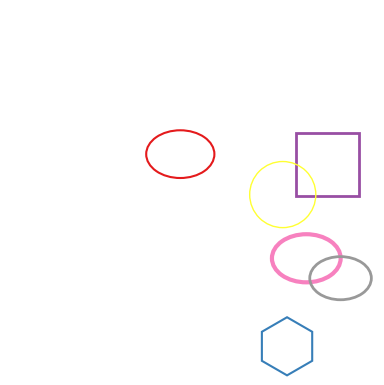[{"shape": "oval", "thickness": 1.5, "radius": 0.44, "center": [0.468, 0.6]}, {"shape": "hexagon", "thickness": 1.5, "radius": 0.38, "center": [0.746, 0.101]}, {"shape": "square", "thickness": 2, "radius": 0.41, "center": [0.851, 0.573]}, {"shape": "circle", "thickness": 1, "radius": 0.43, "center": [0.734, 0.495]}, {"shape": "oval", "thickness": 3, "radius": 0.45, "center": [0.796, 0.329]}, {"shape": "oval", "thickness": 2, "radius": 0.4, "center": [0.885, 0.277]}]